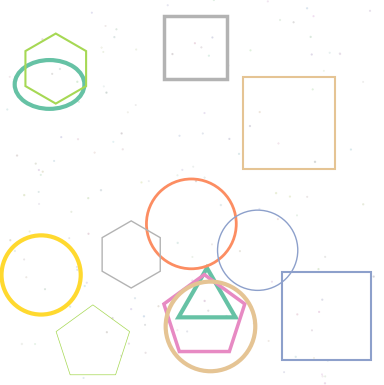[{"shape": "triangle", "thickness": 3, "radius": 0.43, "center": [0.538, 0.218]}, {"shape": "oval", "thickness": 3, "radius": 0.45, "center": [0.129, 0.781]}, {"shape": "circle", "thickness": 2, "radius": 0.58, "center": [0.497, 0.418]}, {"shape": "square", "thickness": 1.5, "radius": 0.57, "center": [0.848, 0.179]}, {"shape": "circle", "thickness": 1, "radius": 0.52, "center": [0.669, 0.35]}, {"shape": "pentagon", "thickness": 2.5, "radius": 0.55, "center": [0.531, 0.176]}, {"shape": "hexagon", "thickness": 1.5, "radius": 0.45, "center": [0.145, 0.822]}, {"shape": "pentagon", "thickness": 0.5, "radius": 0.5, "center": [0.241, 0.108]}, {"shape": "circle", "thickness": 3, "radius": 0.51, "center": [0.107, 0.286]}, {"shape": "circle", "thickness": 3, "radius": 0.58, "center": [0.547, 0.152]}, {"shape": "square", "thickness": 1.5, "radius": 0.6, "center": [0.75, 0.681]}, {"shape": "square", "thickness": 2.5, "radius": 0.41, "center": [0.507, 0.877]}, {"shape": "hexagon", "thickness": 1, "radius": 0.44, "center": [0.341, 0.339]}]